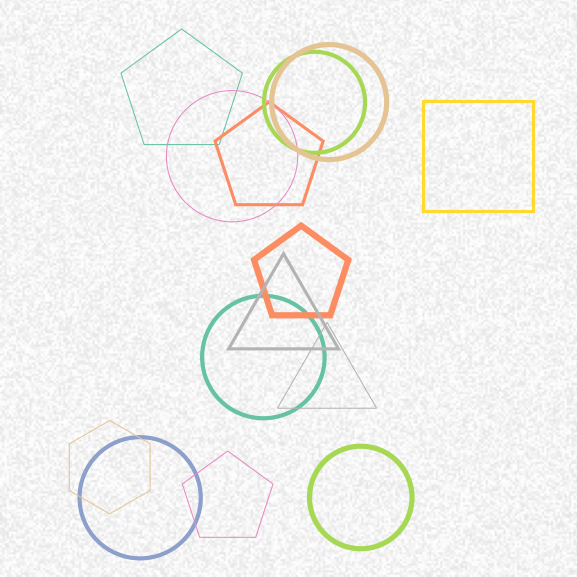[{"shape": "circle", "thickness": 2, "radius": 0.53, "center": [0.456, 0.381]}, {"shape": "pentagon", "thickness": 0.5, "radius": 0.55, "center": [0.315, 0.838]}, {"shape": "pentagon", "thickness": 1.5, "radius": 0.49, "center": [0.466, 0.724]}, {"shape": "pentagon", "thickness": 3, "radius": 0.43, "center": [0.521, 0.523]}, {"shape": "circle", "thickness": 2, "radius": 0.52, "center": [0.243, 0.137]}, {"shape": "circle", "thickness": 0.5, "radius": 0.57, "center": [0.402, 0.729]}, {"shape": "pentagon", "thickness": 0.5, "radius": 0.41, "center": [0.394, 0.136]}, {"shape": "circle", "thickness": 2.5, "radius": 0.44, "center": [0.625, 0.138]}, {"shape": "circle", "thickness": 2, "radius": 0.44, "center": [0.545, 0.822]}, {"shape": "square", "thickness": 1.5, "radius": 0.47, "center": [0.828, 0.729]}, {"shape": "hexagon", "thickness": 0.5, "radius": 0.4, "center": [0.19, 0.19]}, {"shape": "circle", "thickness": 2.5, "radius": 0.5, "center": [0.57, 0.822]}, {"shape": "triangle", "thickness": 0.5, "radius": 0.5, "center": [0.566, 0.342]}, {"shape": "triangle", "thickness": 1.5, "radius": 0.55, "center": [0.491, 0.45]}]